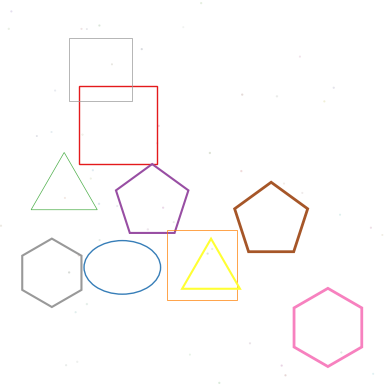[{"shape": "square", "thickness": 1, "radius": 0.51, "center": [0.307, 0.675]}, {"shape": "oval", "thickness": 1, "radius": 0.5, "center": [0.318, 0.305]}, {"shape": "triangle", "thickness": 0.5, "radius": 0.5, "center": [0.167, 0.505]}, {"shape": "pentagon", "thickness": 1.5, "radius": 0.49, "center": [0.395, 0.475]}, {"shape": "square", "thickness": 0.5, "radius": 0.45, "center": [0.525, 0.312]}, {"shape": "triangle", "thickness": 1.5, "radius": 0.43, "center": [0.548, 0.293]}, {"shape": "pentagon", "thickness": 2, "radius": 0.5, "center": [0.704, 0.427]}, {"shape": "hexagon", "thickness": 2, "radius": 0.51, "center": [0.852, 0.149]}, {"shape": "hexagon", "thickness": 1.5, "radius": 0.44, "center": [0.135, 0.291]}, {"shape": "square", "thickness": 0.5, "radius": 0.41, "center": [0.261, 0.82]}]